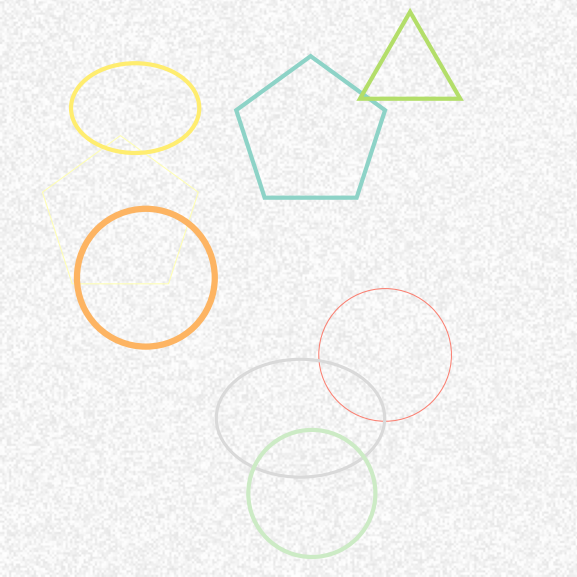[{"shape": "pentagon", "thickness": 2, "radius": 0.68, "center": [0.538, 0.766]}, {"shape": "pentagon", "thickness": 0.5, "radius": 0.71, "center": [0.208, 0.622]}, {"shape": "circle", "thickness": 0.5, "radius": 0.57, "center": [0.667, 0.385]}, {"shape": "circle", "thickness": 3, "radius": 0.6, "center": [0.253, 0.518]}, {"shape": "triangle", "thickness": 2, "radius": 0.5, "center": [0.71, 0.878]}, {"shape": "oval", "thickness": 1.5, "radius": 0.73, "center": [0.52, 0.275]}, {"shape": "circle", "thickness": 2, "radius": 0.55, "center": [0.54, 0.145]}, {"shape": "oval", "thickness": 2, "radius": 0.56, "center": [0.234, 0.812]}]